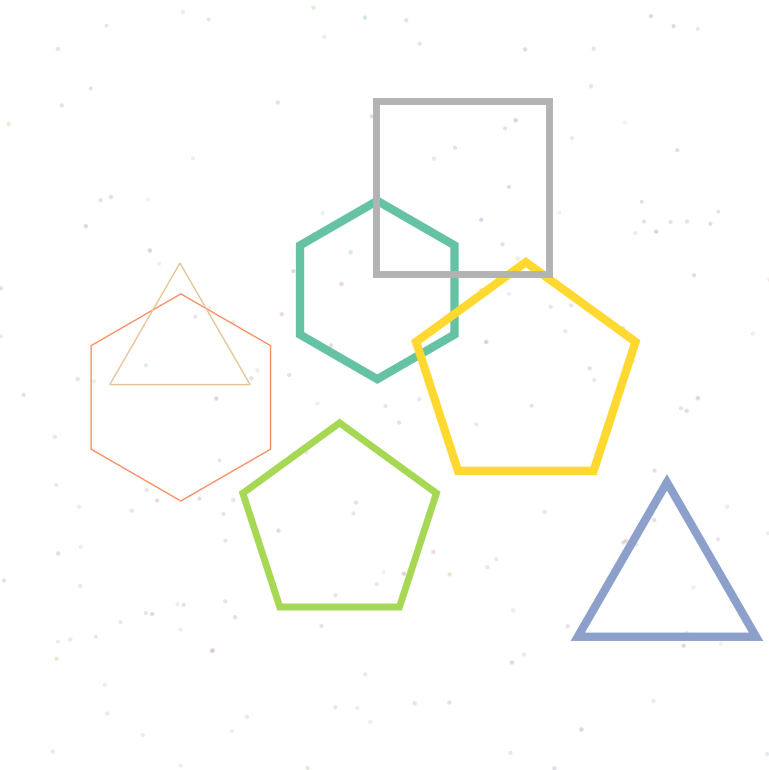[{"shape": "hexagon", "thickness": 3, "radius": 0.58, "center": [0.49, 0.623]}, {"shape": "hexagon", "thickness": 0.5, "radius": 0.67, "center": [0.235, 0.484]}, {"shape": "triangle", "thickness": 3, "radius": 0.67, "center": [0.866, 0.24]}, {"shape": "pentagon", "thickness": 2.5, "radius": 0.66, "center": [0.441, 0.319]}, {"shape": "pentagon", "thickness": 3, "radius": 0.75, "center": [0.683, 0.51]}, {"shape": "triangle", "thickness": 0.5, "radius": 0.53, "center": [0.234, 0.553]}, {"shape": "square", "thickness": 2.5, "radius": 0.56, "center": [0.601, 0.756]}]